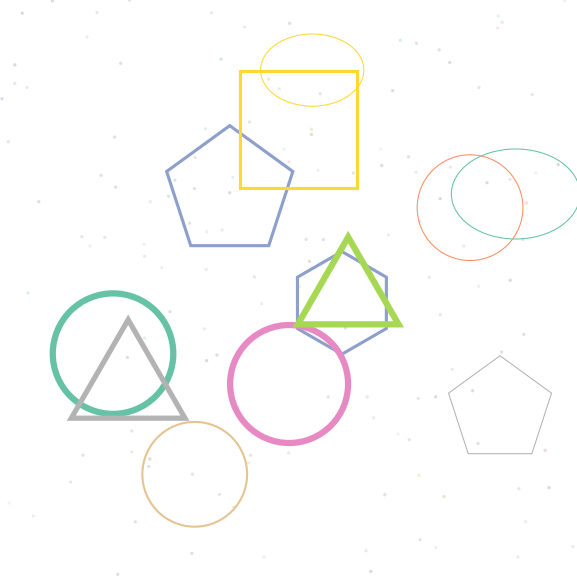[{"shape": "circle", "thickness": 3, "radius": 0.52, "center": [0.196, 0.387]}, {"shape": "oval", "thickness": 0.5, "radius": 0.56, "center": [0.893, 0.663]}, {"shape": "circle", "thickness": 0.5, "radius": 0.46, "center": [0.814, 0.64]}, {"shape": "hexagon", "thickness": 1.5, "radius": 0.44, "center": [0.592, 0.475]}, {"shape": "pentagon", "thickness": 1.5, "radius": 0.57, "center": [0.398, 0.667]}, {"shape": "circle", "thickness": 3, "radius": 0.51, "center": [0.501, 0.334]}, {"shape": "triangle", "thickness": 3, "radius": 0.5, "center": [0.603, 0.488]}, {"shape": "oval", "thickness": 0.5, "radius": 0.45, "center": [0.541, 0.878]}, {"shape": "square", "thickness": 1.5, "radius": 0.51, "center": [0.516, 0.774]}, {"shape": "circle", "thickness": 1, "radius": 0.45, "center": [0.337, 0.178]}, {"shape": "pentagon", "thickness": 0.5, "radius": 0.47, "center": [0.866, 0.289]}, {"shape": "triangle", "thickness": 2.5, "radius": 0.57, "center": [0.222, 0.332]}]